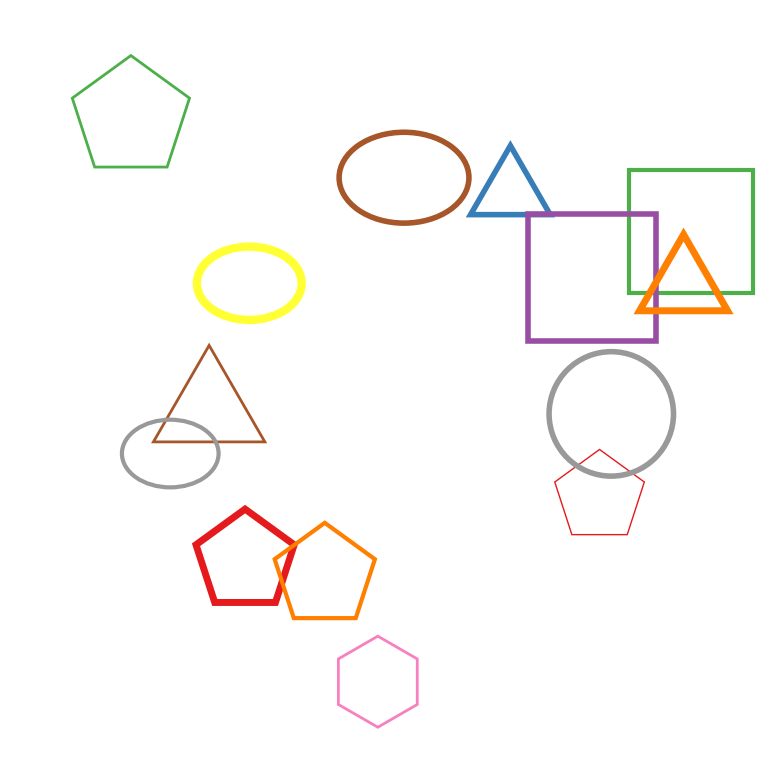[{"shape": "pentagon", "thickness": 2.5, "radius": 0.34, "center": [0.318, 0.272]}, {"shape": "pentagon", "thickness": 0.5, "radius": 0.31, "center": [0.779, 0.355]}, {"shape": "triangle", "thickness": 2, "radius": 0.3, "center": [0.663, 0.751]}, {"shape": "square", "thickness": 1.5, "radius": 0.4, "center": [0.898, 0.699]}, {"shape": "pentagon", "thickness": 1, "radius": 0.4, "center": [0.17, 0.848]}, {"shape": "square", "thickness": 2, "radius": 0.41, "center": [0.769, 0.64]}, {"shape": "triangle", "thickness": 2.5, "radius": 0.33, "center": [0.888, 0.629]}, {"shape": "pentagon", "thickness": 1.5, "radius": 0.34, "center": [0.422, 0.253]}, {"shape": "oval", "thickness": 3, "radius": 0.34, "center": [0.324, 0.632]}, {"shape": "triangle", "thickness": 1, "radius": 0.42, "center": [0.272, 0.468]}, {"shape": "oval", "thickness": 2, "radius": 0.42, "center": [0.525, 0.769]}, {"shape": "hexagon", "thickness": 1, "radius": 0.3, "center": [0.491, 0.115]}, {"shape": "oval", "thickness": 1.5, "radius": 0.31, "center": [0.221, 0.411]}, {"shape": "circle", "thickness": 2, "radius": 0.4, "center": [0.794, 0.462]}]